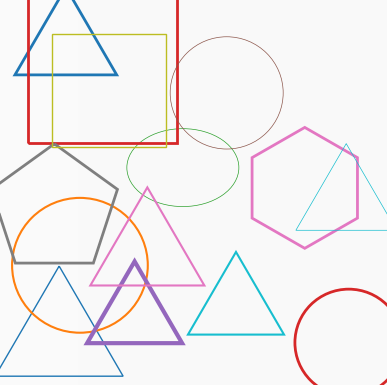[{"shape": "triangle", "thickness": 2, "radius": 0.76, "center": [0.17, 0.881]}, {"shape": "triangle", "thickness": 1, "radius": 0.95, "center": [0.153, 0.118]}, {"shape": "circle", "thickness": 1.5, "radius": 0.88, "center": [0.206, 0.311]}, {"shape": "oval", "thickness": 0.5, "radius": 0.72, "center": [0.472, 0.565]}, {"shape": "circle", "thickness": 2, "radius": 0.69, "center": [0.9, 0.11]}, {"shape": "square", "thickness": 2, "radius": 0.96, "center": [0.265, 0.82]}, {"shape": "triangle", "thickness": 3, "radius": 0.71, "center": [0.347, 0.179]}, {"shape": "circle", "thickness": 0.5, "radius": 0.73, "center": [0.585, 0.759]}, {"shape": "triangle", "thickness": 1.5, "radius": 0.85, "center": [0.38, 0.343]}, {"shape": "hexagon", "thickness": 2, "radius": 0.79, "center": [0.786, 0.512]}, {"shape": "pentagon", "thickness": 2, "radius": 0.86, "center": [0.14, 0.455]}, {"shape": "square", "thickness": 1, "radius": 0.74, "center": [0.282, 0.765]}, {"shape": "triangle", "thickness": 0.5, "radius": 0.75, "center": [0.893, 0.477]}, {"shape": "triangle", "thickness": 1.5, "radius": 0.72, "center": [0.609, 0.202]}]